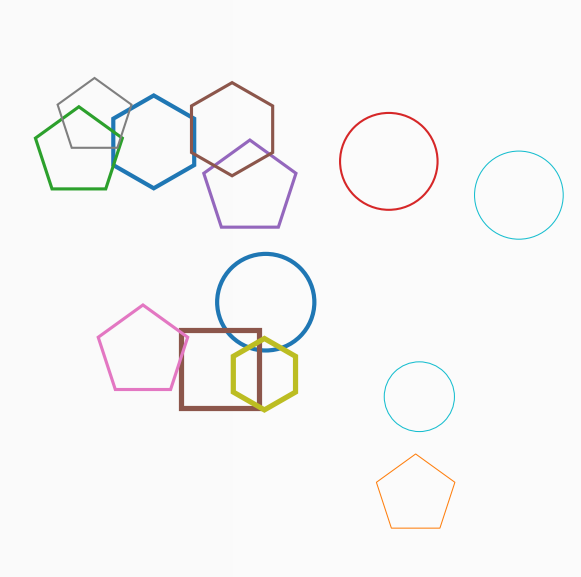[{"shape": "hexagon", "thickness": 2, "radius": 0.4, "center": [0.265, 0.753]}, {"shape": "circle", "thickness": 2, "radius": 0.42, "center": [0.457, 0.476]}, {"shape": "pentagon", "thickness": 0.5, "radius": 0.35, "center": [0.715, 0.142]}, {"shape": "pentagon", "thickness": 1.5, "radius": 0.39, "center": [0.136, 0.736]}, {"shape": "circle", "thickness": 1, "radius": 0.42, "center": [0.669, 0.72]}, {"shape": "pentagon", "thickness": 1.5, "radius": 0.42, "center": [0.43, 0.673]}, {"shape": "hexagon", "thickness": 1.5, "radius": 0.4, "center": [0.399, 0.775]}, {"shape": "square", "thickness": 2.5, "radius": 0.34, "center": [0.379, 0.36]}, {"shape": "pentagon", "thickness": 1.5, "radius": 0.4, "center": [0.246, 0.39]}, {"shape": "pentagon", "thickness": 1, "radius": 0.33, "center": [0.163, 0.797]}, {"shape": "hexagon", "thickness": 2.5, "radius": 0.31, "center": [0.455, 0.351]}, {"shape": "circle", "thickness": 0.5, "radius": 0.3, "center": [0.721, 0.312]}, {"shape": "circle", "thickness": 0.5, "radius": 0.38, "center": [0.893, 0.661]}]